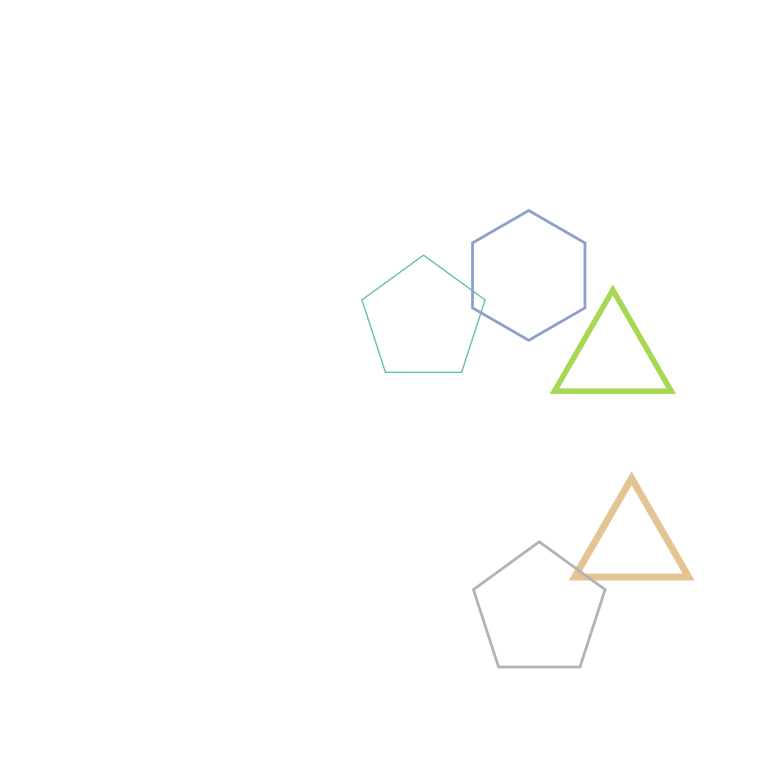[{"shape": "pentagon", "thickness": 0.5, "radius": 0.42, "center": [0.55, 0.584]}, {"shape": "hexagon", "thickness": 1, "radius": 0.42, "center": [0.687, 0.642]}, {"shape": "triangle", "thickness": 2, "radius": 0.44, "center": [0.796, 0.536]}, {"shape": "triangle", "thickness": 2.5, "radius": 0.43, "center": [0.82, 0.293]}, {"shape": "pentagon", "thickness": 1, "radius": 0.45, "center": [0.7, 0.206]}]